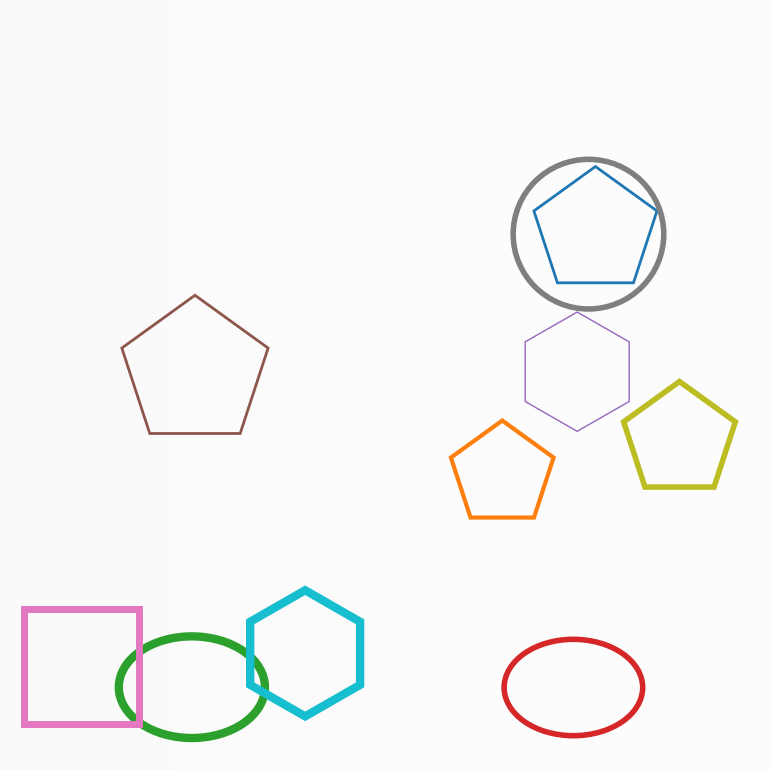[{"shape": "pentagon", "thickness": 1, "radius": 0.42, "center": [0.768, 0.7]}, {"shape": "pentagon", "thickness": 1.5, "radius": 0.35, "center": [0.648, 0.384]}, {"shape": "oval", "thickness": 3, "radius": 0.47, "center": [0.248, 0.108]}, {"shape": "oval", "thickness": 2, "radius": 0.45, "center": [0.74, 0.107]}, {"shape": "hexagon", "thickness": 0.5, "radius": 0.39, "center": [0.745, 0.517]}, {"shape": "pentagon", "thickness": 1, "radius": 0.5, "center": [0.252, 0.517]}, {"shape": "square", "thickness": 2.5, "radius": 0.37, "center": [0.105, 0.135]}, {"shape": "circle", "thickness": 2, "radius": 0.49, "center": [0.759, 0.696]}, {"shape": "pentagon", "thickness": 2, "radius": 0.38, "center": [0.877, 0.429]}, {"shape": "hexagon", "thickness": 3, "radius": 0.41, "center": [0.394, 0.152]}]